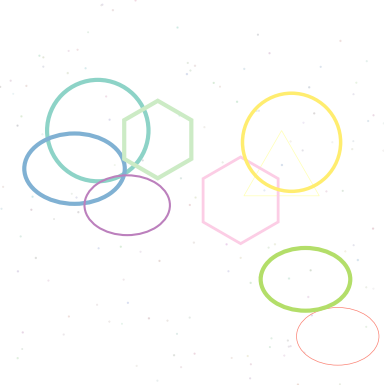[{"shape": "circle", "thickness": 3, "radius": 0.66, "center": [0.254, 0.661]}, {"shape": "triangle", "thickness": 0.5, "radius": 0.57, "center": [0.731, 0.548]}, {"shape": "oval", "thickness": 0.5, "radius": 0.54, "center": [0.877, 0.126]}, {"shape": "oval", "thickness": 3, "radius": 0.65, "center": [0.194, 0.562]}, {"shape": "oval", "thickness": 3, "radius": 0.58, "center": [0.793, 0.274]}, {"shape": "hexagon", "thickness": 2, "radius": 0.56, "center": [0.625, 0.48]}, {"shape": "oval", "thickness": 1.5, "radius": 0.55, "center": [0.33, 0.467]}, {"shape": "hexagon", "thickness": 3, "radius": 0.5, "center": [0.41, 0.638]}, {"shape": "circle", "thickness": 2.5, "radius": 0.64, "center": [0.757, 0.63]}]